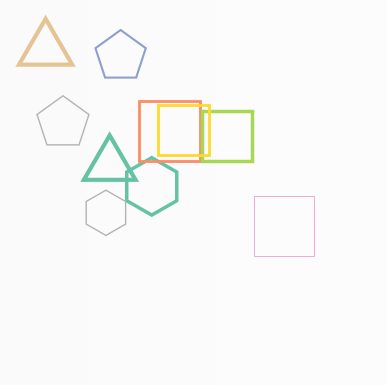[{"shape": "triangle", "thickness": 3, "radius": 0.38, "center": [0.283, 0.571]}, {"shape": "hexagon", "thickness": 2.5, "radius": 0.37, "center": [0.392, 0.516]}, {"shape": "square", "thickness": 2, "radius": 0.39, "center": [0.438, 0.66]}, {"shape": "pentagon", "thickness": 1.5, "radius": 0.34, "center": [0.311, 0.854]}, {"shape": "square", "thickness": 0.5, "radius": 0.39, "center": [0.732, 0.413]}, {"shape": "square", "thickness": 2.5, "radius": 0.33, "center": [0.586, 0.647]}, {"shape": "square", "thickness": 2, "radius": 0.33, "center": [0.472, 0.662]}, {"shape": "triangle", "thickness": 3, "radius": 0.4, "center": [0.118, 0.872]}, {"shape": "hexagon", "thickness": 1, "radius": 0.29, "center": [0.273, 0.447]}, {"shape": "pentagon", "thickness": 1, "radius": 0.35, "center": [0.163, 0.681]}]